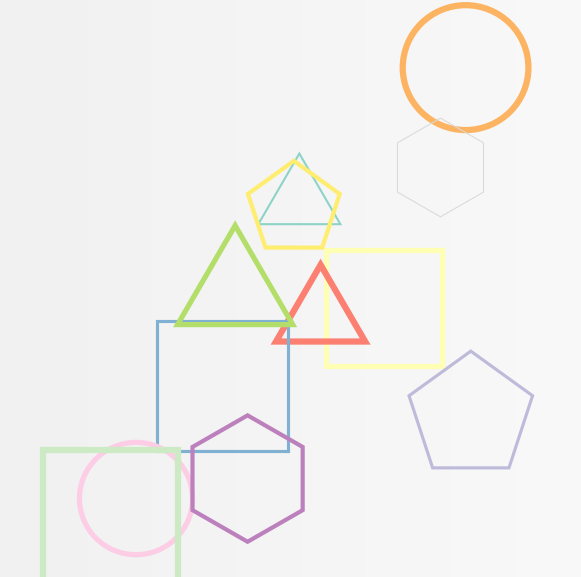[{"shape": "triangle", "thickness": 1, "radius": 0.41, "center": [0.515, 0.652]}, {"shape": "square", "thickness": 2.5, "radius": 0.5, "center": [0.66, 0.466]}, {"shape": "pentagon", "thickness": 1.5, "radius": 0.56, "center": [0.81, 0.279]}, {"shape": "triangle", "thickness": 3, "radius": 0.44, "center": [0.552, 0.452]}, {"shape": "square", "thickness": 1.5, "radius": 0.56, "center": [0.383, 0.33]}, {"shape": "circle", "thickness": 3, "radius": 0.54, "center": [0.801, 0.882]}, {"shape": "triangle", "thickness": 2.5, "radius": 0.57, "center": [0.405, 0.494]}, {"shape": "circle", "thickness": 2.5, "radius": 0.49, "center": [0.234, 0.136]}, {"shape": "hexagon", "thickness": 0.5, "radius": 0.43, "center": [0.758, 0.709]}, {"shape": "hexagon", "thickness": 2, "radius": 0.55, "center": [0.426, 0.17]}, {"shape": "square", "thickness": 3, "radius": 0.58, "center": [0.19, 0.104]}, {"shape": "pentagon", "thickness": 2, "radius": 0.41, "center": [0.506, 0.638]}]